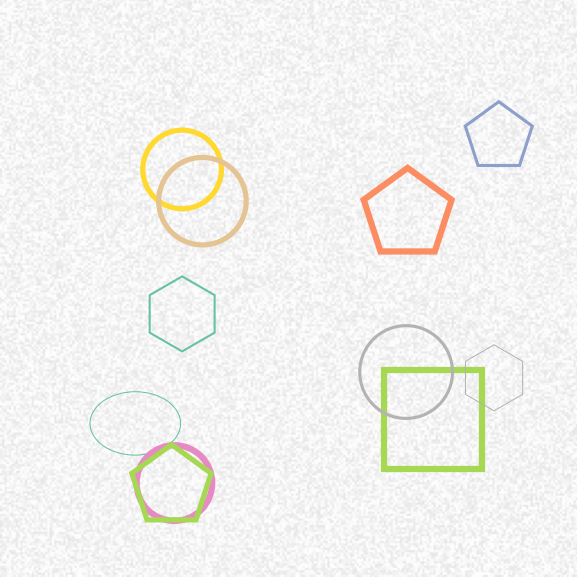[{"shape": "oval", "thickness": 0.5, "radius": 0.39, "center": [0.234, 0.266]}, {"shape": "hexagon", "thickness": 1, "radius": 0.32, "center": [0.315, 0.456]}, {"shape": "pentagon", "thickness": 3, "radius": 0.4, "center": [0.706, 0.628]}, {"shape": "pentagon", "thickness": 1.5, "radius": 0.31, "center": [0.864, 0.762]}, {"shape": "circle", "thickness": 3, "radius": 0.33, "center": [0.302, 0.163]}, {"shape": "pentagon", "thickness": 2.5, "radius": 0.36, "center": [0.297, 0.157]}, {"shape": "square", "thickness": 3, "radius": 0.43, "center": [0.75, 0.272]}, {"shape": "circle", "thickness": 2.5, "radius": 0.34, "center": [0.315, 0.706]}, {"shape": "circle", "thickness": 2.5, "radius": 0.38, "center": [0.351, 0.651]}, {"shape": "hexagon", "thickness": 0.5, "radius": 0.29, "center": [0.856, 0.345]}, {"shape": "circle", "thickness": 1.5, "radius": 0.4, "center": [0.703, 0.355]}]